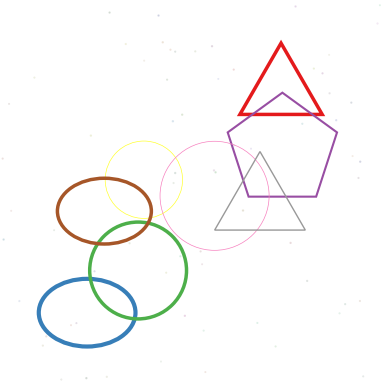[{"shape": "triangle", "thickness": 2.5, "radius": 0.62, "center": [0.73, 0.764]}, {"shape": "oval", "thickness": 3, "radius": 0.63, "center": [0.226, 0.188]}, {"shape": "circle", "thickness": 2.5, "radius": 0.63, "center": [0.359, 0.297]}, {"shape": "pentagon", "thickness": 1.5, "radius": 0.75, "center": [0.733, 0.61]}, {"shape": "circle", "thickness": 0.5, "radius": 0.5, "center": [0.374, 0.533]}, {"shape": "oval", "thickness": 2.5, "radius": 0.61, "center": [0.271, 0.452]}, {"shape": "circle", "thickness": 0.5, "radius": 0.71, "center": [0.557, 0.491]}, {"shape": "triangle", "thickness": 1, "radius": 0.68, "center": [0.675, 0.47]}]